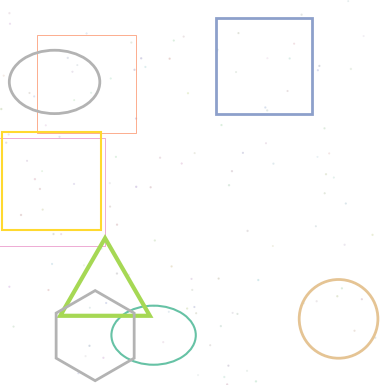[{"shape": "oval", "thickness": 1.5, "radius": 0.55, "center": [0.399, 0.129]}, {"shape": "square", "thickness": 0.5, "radius": 0.64, "center": [0.224, 0.781]}, {"shape": "square", "thickness": 2, "radius": 0.62, "center": [0.686, 0.828]}, {"shape": "square", "thickness": 0.5, "radius": 0.7, "center": [0.133, 0.502]}, {"shape": "triangle", "thickness": 3, "radius": 0.67, "center": [0.273, 0.247]}, {"shape": "square", "thickness": 1.5, "radius": 0.64, "center": [0.133, 0.53]}, {"shape": "circle", "thickness": 2, "radius": 0.51, "center": [0.879, 0.172]}, {"shape": "oval", "thickness": 2, "radius": 0.59, "center": [0.142, 0.787]}, {"shape": "hexagon", "thickness": 2, "radius": 0.59, "center": [0.247, 0.128]}]